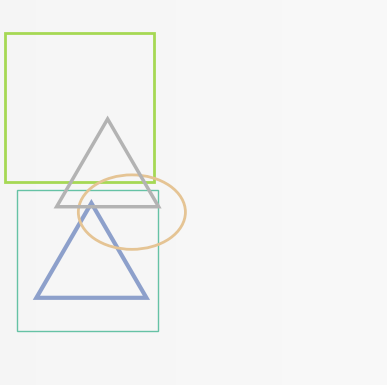[{"shape": "square", "thickness": 1, "radius": 0.91, "center": [0.226, 0.324]}, {"shape": "triangle", "thickness": 3, "radius": 0.82, "center": [0.236, 0.308]}, {"shape": "square", "thickness": 2, "radius": 0.96, "center": [0.206, 0.721]}, {"shape": "oval", "thickness": 2, "radius": 0.69, "center": [0.34, 0.449]}, {"shape": "triangle", "thickness": 2.5, "radius": 0.76, "center": [0.278, 0.539]}]